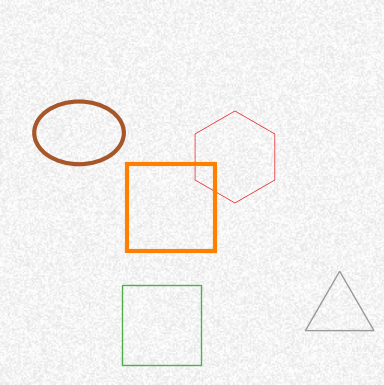[{"shape": "hexagon", "thickness": 0.5, "radius": 0.6, "center": [0.61, 0.592]}, {"shape": "square", "thickness": 1, "radius": 0.52, "center": [0.419, 0.156]}, {"shape": "square", "thickness": 3, "radius": 0.57, "center": [0.443, 0.461]}, {"shape": "oval", "thickness": 3, "radius": 0.58, "center": [0.205, 0.655]}, {"shape": "triangle", "thickness": 1, "radius": 0.51, "center": [0.882, 0.193]}]